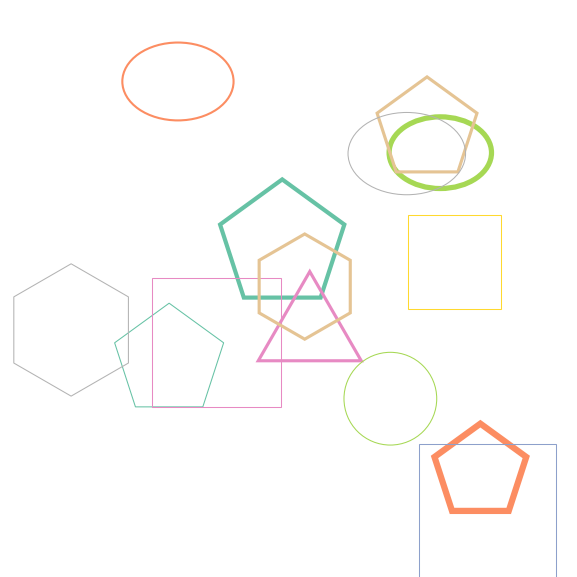[{"shape": "pentagon", "thickness": 0.5, "radius": 0.5, "center": [0.293, 0.375]}, {"shape": "pentagon", "thickness": 2, "radius": 0.57, "center": [0.489, 0.575]}, {"shape": "pentagon", "thickness": 3, "radius": 0.42, "center": [0.832, 0.182]}, {"shape": "oval", "thickness": 1, "radius": 0.48, "center": [0.308, 0.858]}, {"shape": "square", "thickness": 0.5, "radius": 0.6, "center": [0.844, 0.111]}, {"shape": "triangle", "thickness": 1.5, "radius": 0.51, "center": [0.536, 0.426]}, {"shape": "square", "thickness": 0.5, "radius": 0.56, "center": [0.374, 0.407]}, {"shape": "circle", "thickness": 0.5, "radius": 0.4, "center": [0.676, 0.309]}, {"shape": "oval", "thickness": 2.5, "radius": 0.44, "center": [0.762, 0.735]}, {"shape": "square", "thickness": 0.5, "radius": 0.4, "center": [0.786, 0.545]}, {"shape": "pentagon", "thickness": 1.5, "radius": 0.45, "center": [0.739, 0.775]}, {"shape": "hexagon", "thickness": 1.5, "radius": 0.46, "center": [0.528, 0.503]}, {"shape": "hexagon", "thickness": 0.5, "radius": 0.57, "center": [0.123, 0.428]}, {"shape": "oval", "thickness": 0.5, "radius": 0.51, "center": [0.704, 0.733]}]